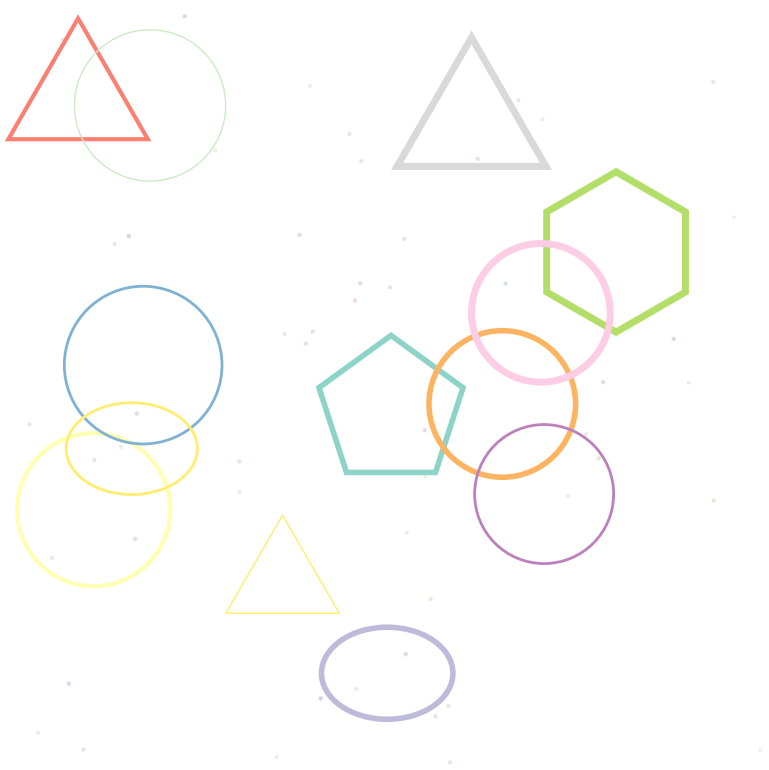[{"shape": "pentagon", "thickness": 2, "radius": 0.49, "center": [0.508, 0.466]}, {"shape": "circle", "thickness": 1.5, "radius": 0.5, "center": [0.122, 0.338]}, {"shape": "oval", "thickness": 2, "radius": 0.43, "center": [0.503, 0.126]}, {"shape": "triangle", "thickness": 1.5, "radius": 0.52, "center": [0.101, 0.872]}, {"shape": "circle", "thickness": 1, "radius": 0.51, "center": [0.186, 0.526]}, {"shape": "circle", "thickness": 2, "radius": 0.48, "center": [0.652, 0.475]}, {"shape": "hexagon", "thickness": 2.5, "radius": 0.52, "center": [0.8, 0.673]}, {"shape": "circle", "thickness": 2.5, "radius": 0.45, "center": [0.702, 0.594]}, {"shape": "triangle", "thickness": 2.5, "radius": 0.56, "center": [0.612, 0.84]}, {"shape": "circle", "thickness": 1, "radius": 0.45, "center": [0.707, 0.358]}, {"shape": "circle", "thickness": 0.5, "radius": 0.49, "center": [0.195, 0.863]}, {"shape": "oval", "thickness": 1, "radius": 0.43, "center": [0.171, 0.417]}, {"shape": "triangle", "thickness": 0.5, "radius": 0.43, "center": [0.367, 0.246]}]